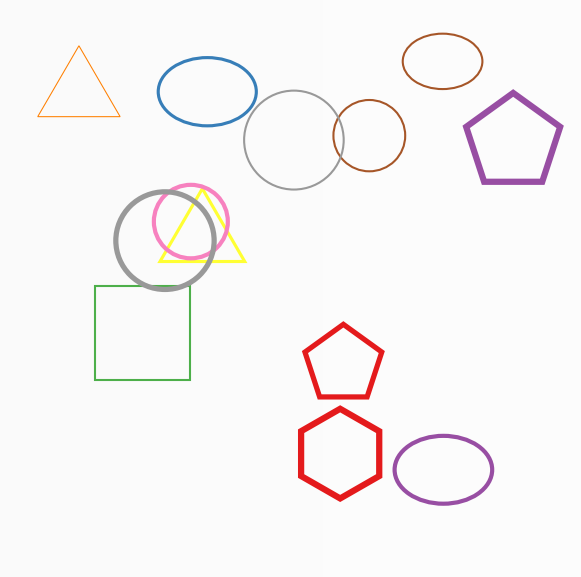[{"shape": "hexagon", "thickness": 3, "radius": 0.39, "center": [0.585, 0.214]}, {"shape": "pentagon", "thickness": 2.5, "radius": 0.35, "center": [0.591, 0.368]}, {"shape": "oval", "thickness": 1.5, "radius": 0.42, "center": [0.357, 0.84]}, {"shape": "square", "thickness": 1, "radius": 0.41, "center": [0.246, 0.423]}, {"shape": "pentagon", "thickness": 3, "radius": 0.43, "center": [0.883, 0.753]}, {"shape": "oval", "thickness": 2, "radius": 0.42, "center": [0.763, 0.186]}, {"shape": "triangle", "thickness": 0.5, "radius": 0.41, "center": [0.136, 0.838]}, {"shape": "triangle", "thickness": 1.5, "radius": 0.42, "center": [0.348, 0.588]}, {"shape": "oval", "thickness": 1, "radius": 0.34, "center": [0.761, 0.893]}, {"shape": "circle", "thickness": 1, "radius": 0.31, "center": [0.635, 0.764]}, {"shape": "circle", "thickness": 2, "radius": 0.32, "center": [0.328, 0.615]}, {"shape": "circle", "thickness": 1, "radius": 0.43, "center": [0.506, 0.757]}, {"shape": "circle", "thickness": 2.5, "radius": 0.42, "center": [0.284, 0.582]}]